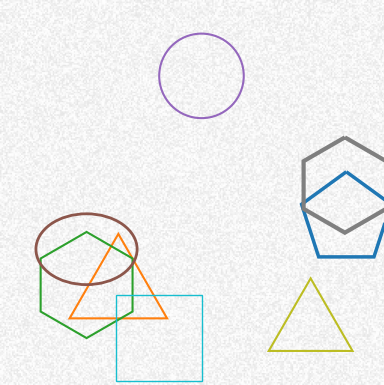[{"shape": "pentagon", "thickness": 2.5, "radius": 0.61, "center": [0.9, 0.432]}, {"shape": "triangle", "thickness": 1.5, "radius": 0.73, "center": [0.307, 0.246]}, {"shape": "hexagon", "thickness": 1.5, "radius": 0.69, "center": [0.225, 0.26]}, {"shape": "circle", "thickness": 1.5, "radius": 0.55, "center": [0.523, 0.803]}, {"shape": "oval", "thickness": 2, "radius": 0.66, "center": [0.225, 0.353]}, {"shape": "hexagon", "thickness": 3, "radius": 0.62, "center": [0.896, 0.519]}, {"shape": "triangle", "thickness": 1.5, "radius": 0.63, "center": [0.807, 0.151]}, {"shape": "square", "thickness": 1, "radius": 0.56, "center": [0.412, 0.121]}]